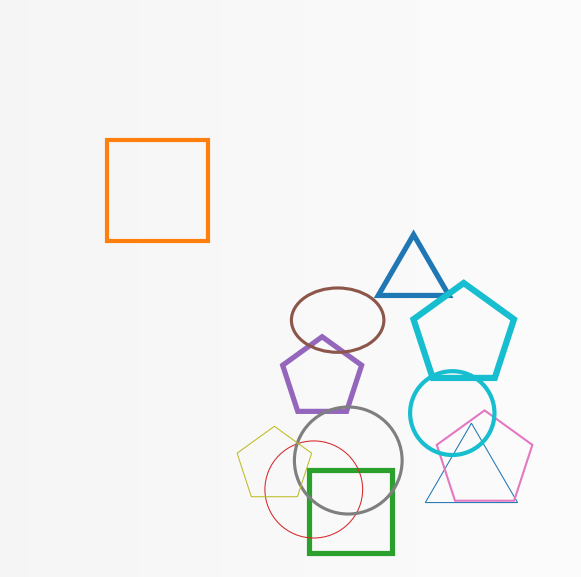[{"shape": "triangle", "thickness": 2.5, "radius": 0.35, "center": [0.712, 0.523]}, {"shape": "triangle", "thickness": 0.5, "radius": 0.46, "center": [0.811, 0.175]}, {"shape": "square", "thickness": 2, "radius": 0.43, "center": [0.27, 0.67]}, {"shape": "square", "thickness": 2.5, "radius": 0.36, "center": [0.604, 0.113]}, {"shape": "circle", "thickness": 0.5, "radius": 0.42, "center": [0.54, 0.152]}, {"shape": "pentagon", "thickness": 2.5, "radius": 0.36, "center": [0.554, 0.345]}, {"shape": "oval", "thickness": 1.5, "radius": 0.4, "center": [0.581, 0.445]}, {"shape": "pentagon", "thickness": 1, "radius": 0.43, "center": [0.834, 0.202]}, {"shape": "circle", "thickness": 1.5, "radius": 0.46, "center": [0.599, 0.202]}, {"shape": "pentagon", "thickness": 0.5, "radius": 0.34, "center": [0.472, 0.194]}, {"shape": "circle", "thickness": 2, "radius": 0.36, "center": [0.778, 0.284]}, {"shape": "pentagon", "thickness": 3, "radius": 0.45, "center": [0.798, 0.418]}]